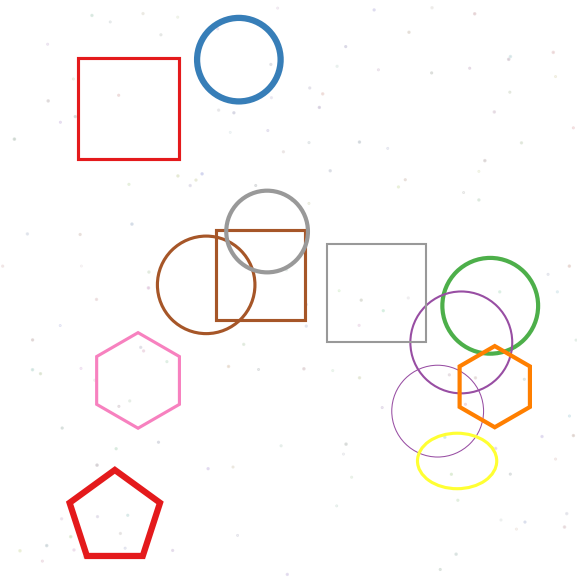[{"shape": "square", "thickness": 1.5, "radius": 0.44, "center": [0.223, 0.812]}, {"shape": "pentagon", "thickness": 3, "radius": 0.41, "center": [0.199, 0.103]}, {"shape": "circle", "thickness": 3, "radius": 0.36, "center": [0.414, 0.896]}, {"shape": "circle", "thickness": 2, "radius": 0.41, "center": [0.849, 0.47]}, {"shape": "circle", "thickness": 0.5, "radius": 0.4, "center": [0.758, 0.287]}, {"shape": "circle", "thickness": 1, "radius": 0.44, "center": [0.799, 0.406]}, {"shape": "hexagon", "thickness": 2, "radius": 0.35, "center": [0.857, 0.33]}, {"shape": "oval", "thickness": 1.5, "radius": 0.34, "center": [0.792, 0.201]}, {"shape": "square", "thickness": 1.5, "radius": 0.39, "center": [0.451, 0.523]}, {"shape": "circle", "thickness": 1.5, "radius": 0.42, "center": [0.357, 0.506]}, {"shape": "hexagon", "thickness": 1.5, "radius": 0.41, "center": [0.239, 0.34]}, {"shape": "square", "thickness": 1, "radius": 0.42, "center": [0.652, 0.492]}, {"shape": "circle", "thickness": 2, "radius": 0.35, "center": [0.463, 0.598]}]